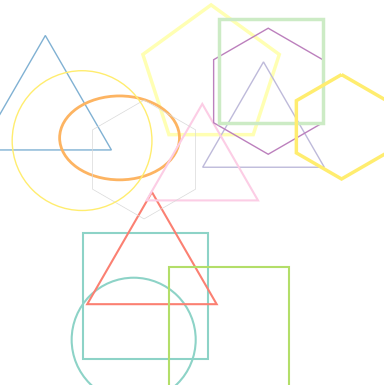[{"shape": "square", "thickness": 1.5, "radius": 0.82, "center": [0.378, 0.231]}, {"shape": "circle", "thickness": 1.5, "radius": 0.81, "center": [0.347, 0.118]}, {"shape": "pentagon", "thickness": 2.5, "radius": 0.93, "center": [0.548, 0.801]}, {"shape": "triangle", "thickness": 1, "radius": 0.91, "center": [0.684, 0.657]}, {"shape": "triangle", "thickness": 1.5, "radius": 0.97, "center": [0.395, 0.307]}, {"shape": "triangle", "thickness": 1, "radius": 0.99, "center": [0.118, 0.71]}, {"shape": "oval", "thickness": 2, "radius": 0.78, "center": [0.311, 0.642]}, {"shape": "square", "thickness": 1.5, "radius": 0.77, "center": [0.595, 0.151]}, {"shape": "triangle", "thickness": 1.5, "radius": 0.84, "center": [0.525, 0.563]}, {"shape": "hexagon", "thickness": 0.5, "radius": 0.77, "center": [0.374, 0.586]}, {"shape": "hexagon", "thickness": 1, "radius": 0.82, "center": [0.697, 0.763]}, {"shape": "square", "thickness": 2.5, "radius": 0.67, "center": [0.704, 0.816]}, {"shape": "hexagon", "thickness": 2.5, "radius": 0.68, "center": [0.887, 0.671]}, {"shape": "circle", "thickness": 1, "radius": 0.91, "center": [0.213, 0.635]}]